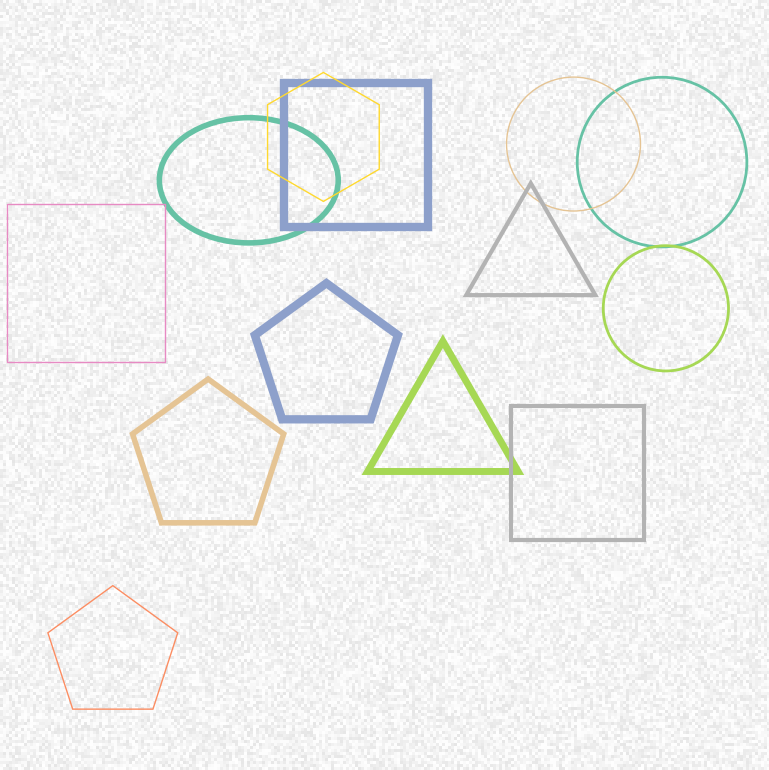[{"shape": "circle", "thickness": 1, "radius": 0.55, "center": [0.86, 0.79]}, {"shape": "oval", "thickness": 2, "radius": 0.58, "center": [0.323, 0.766]}, {"shape": "pentagon", "thickness": 0.5, "radius": 0.44, "center": [0.147, 0.151]}, {"shape": "pentagon", "thickness": 3, "radius": 0.49, "center": [0.424, 0.535]}, {"shape": "square", "thickness": 3, "radius": 0.47, "center": [0.463, 0.799]}, {"shape": "square", "thickness": 0.5, "radius": 0.51, "center": [0.112, 0.632]}, {"shape": "circle", "thickness": 1, "radius": 0.41, "center": [0.865, 0.6]}, {"shape": "triangle", "thickness": 2.5, "radius": 0.56, "center": [0.575, 0.444]}, {"shape": "hexagon", "thickness": 0.5, "radius": 0.42, "center": [0.42, 0.822]}, {"shape": "circle", "thickness": 0.5, "radius": 0.43, "center": [0.745, 0.813]}, {"shape": "pentagon", "thickness": 2, "radius": 0.52, "center": [0.27, 0.405]}, {"shape": "square", "thickness": 1.5, "radius": 0.43, "center": [0.75, 0.386]}, {"shape": "triangle", "thickness": 1.5, "radius": 0.48, "center": [0.689, 0.665]}]